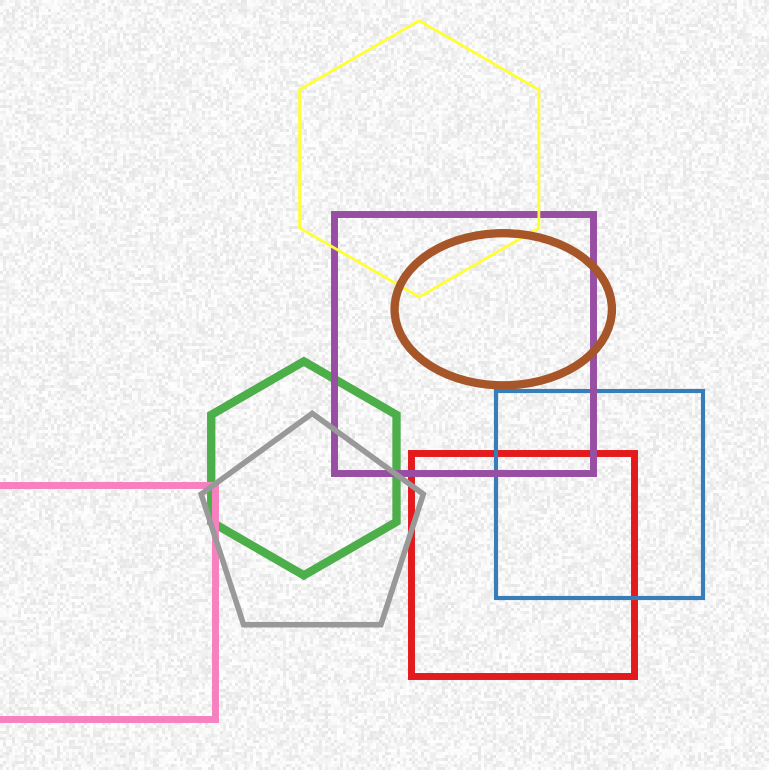[{"shape": "square", "thickness": 2.5, "radius": 0.72, "center": [0.679, 0.267]}, {"shape": "square", "thickness": 1.5, "radius": 0.67, "center": [0.779, 0.358]}, {"shape": "hexagon", "thickness": 3, "radius": 0.69, "center": [0.395, 0.392]}, {"shape": "square", "thickness": 2.5, "radius": 0.84, "center": [0.602, 0.554]}, {"shape": "hexagon", "thickness": 1, "radius": 0.9, "center": [0.544, 0.794]}, {"shape": "oval", "thickness": 3, "radius": 0.71, "center": [0.654, 0.598]}, {"shape": "square", "thickness": 2.5, "radius": 0.76, "center": [0.127, 0.218]}, {"shape": "pentagon", "thickness": 2, "radius": 0.76, "center": [0.406, 0.311]}]